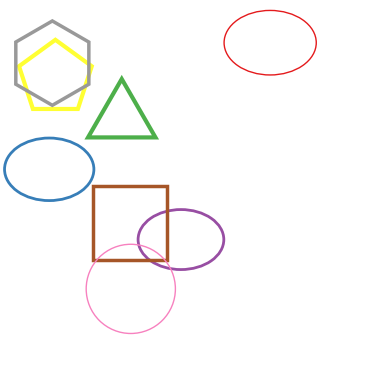[{"shape": "oval", "thickness": 1, "radius": 0.6, "center": [0.702, 0.889]}, {"shape": "oval", "thickness": 2, "radius": 0.58, "center": [0.128, 0.56]}, {"shape": "triangle", "thickness": 3, "radius": 0.51, "center": [0.316, 0.694]}, {"shape": "oval", "thickness": 2, "radius": 0.56, "center": [0.47, 0.378]}, {"shape": "pentagon", "thickness": 3, "radius": 0.5, "center": [0.144, 0.797]}, {"shape": "square", "thickness": 2.5, "radius": 0.48, "center": [0.338, 0.42]}, {"shape": "circle", "thickness": 1, "radius": 0.58, "center": [0.34, 0.25]}, {"shape": "hexagon", "thickness": 2.5, "radius": 0.55, "center": [0.136, 0.836]}]